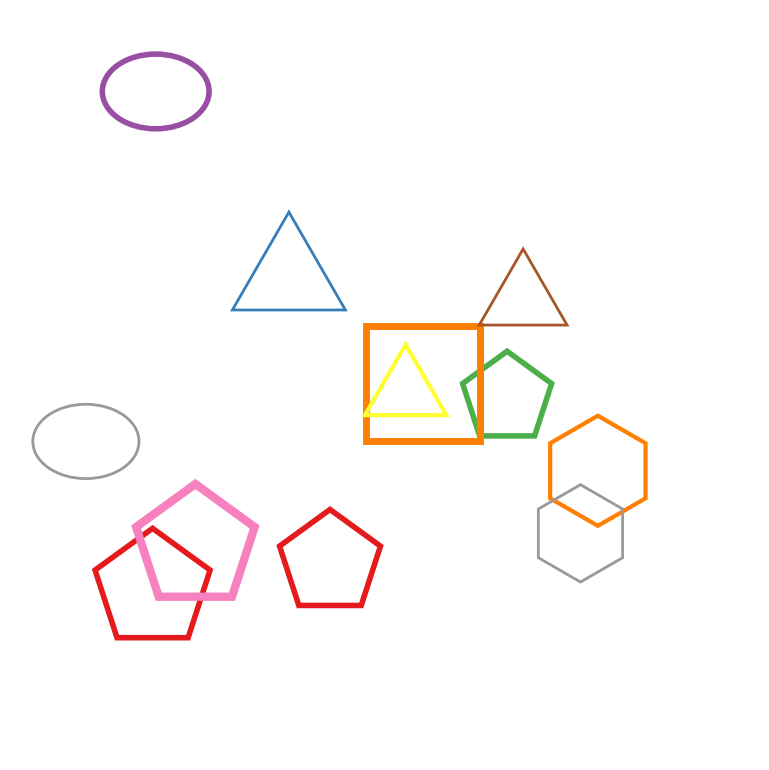[{"shape": "pentagon", "thickness": 2, "radius": 0.39, "center": [0.198, 0.235]}, {"shape": "pentagon", "thickness": 2, "radius": 0.34, "center": [0.429, 0.269]}, {"shape": "triangle", "thickness": 1, "radius": 0.42, "center": [0.375, 0.64]}, {"shape": "pentagon", "thickness": 2, "radius": 0.3, "center": [0.659, 0.483]}, {"shape": "oval", "thickness": 2, "radius": 0.35, "center": [0.202, 0.881]}, {"shape": "hexagon", "thickness": 1.5, "radius": 0.36, "center": [0.776, 0.389]}, {"shape": "square", "thickness": 2.5, "radius": 0.37, "center": [0.549, 0.502]}, {"shape": "triangle", "thickness": 1.5, "radius": 0.31, "center": [0.527, 0.491]}, {"shape": "triangle", "thickness": 1, "radius": 0.33, "center": [0.679, 0.611]}, {"shape": "pentagon", "thickness": 3, "radius": 0.4, "center": [0.254, 0.291]}, {"shape": "oval", "thickness": 1, "radius": 0.34, "center": [0.112, 0.427]}, {"shape": "hexagon", "thickness": 1, "radius": 0.32, "center": [0.754, 0.307]}]